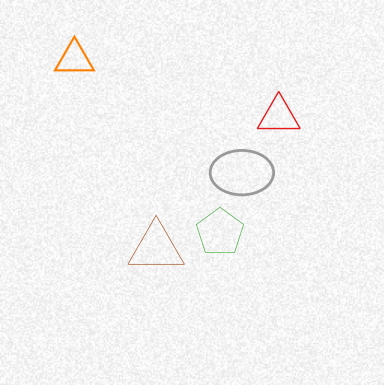[{"shape": "triangle", "thickness": 1, "radius": 0.32, "center": [0.724, 0.698]}, {"shape": "pentagon", "thickness": 0.5, "radius": 0.32, "center": [0.571, 0.397]}, {"shape": "triangle", "thickness": 1.5, "radius": 0.29, "center": [0.193, 0.847]}, {"shape": "triangle", "thickness": 0.5, "radius": 0.42, "center": [0.406, 0.356]}, {"shape": "oval", "thickness": 2, "radius": 0.41, "center": [0.628, 0.552]}]